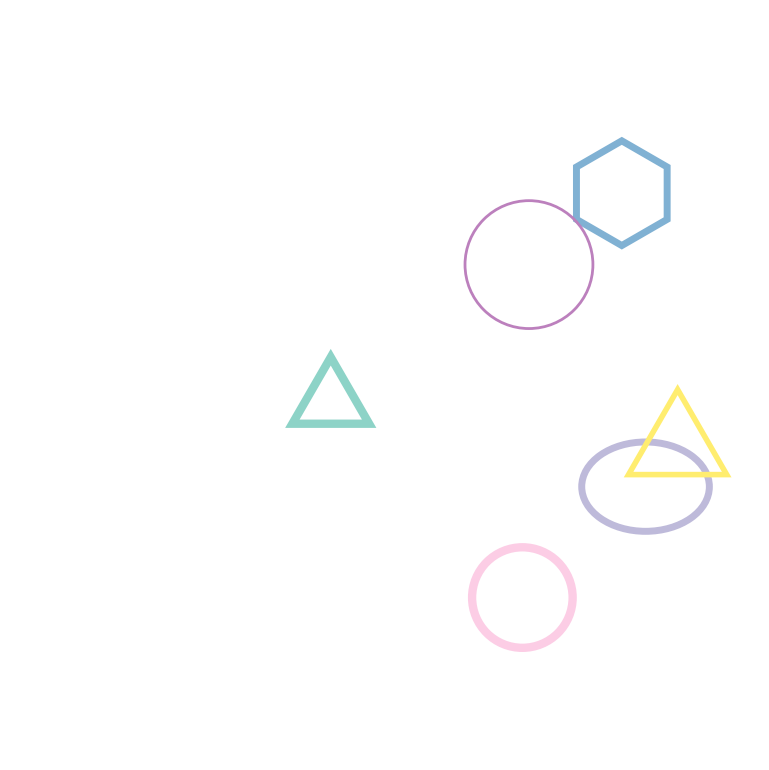[{"shape": "triangle", "thickness": 3, "radius": 0.29, "center": [0.43, 0.478]}, {"shape": "oval", "thickness": 2.5, "radius": 0.41, "center": [0.838, 0.368]}, {"shape": "hexagon", "thickness": 2.5, "radius": 0.34, "center": [0.808, 0.749]}, {"shape": "circle", "thickness": 3, "radius": 0.33, "center": [0.678, 0.224]}, {"shape": "circle", "thickness": 1, "radius": 0.42, "center": [0.687, 0.656]}, {"shape": "triangle", "thickness": 2, "radius": 0.37, "center": [0.88, 0.42]}]